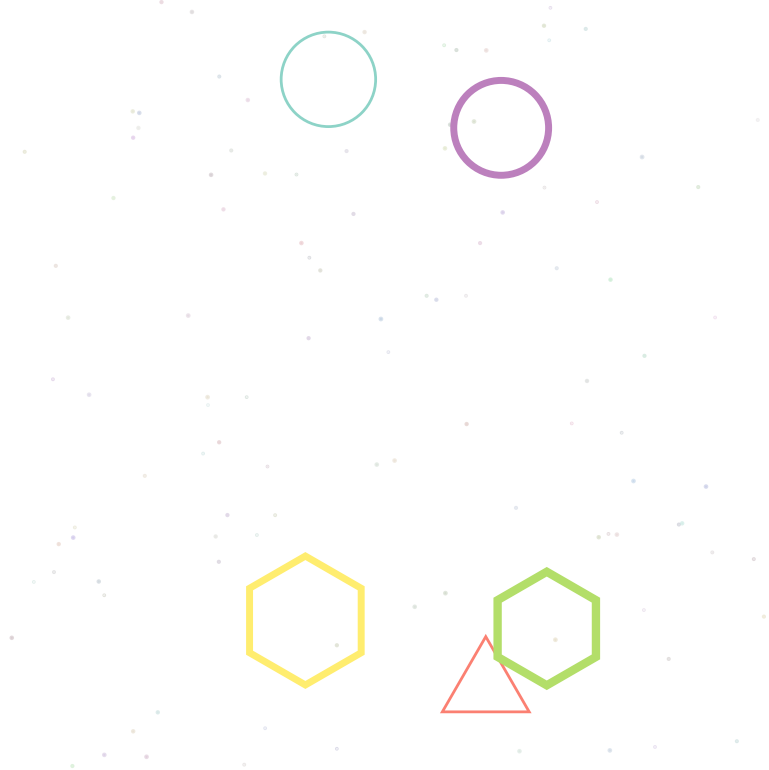[{"shape": "circle", "thickness": 1, "radius": 0.31, "center": [0.426, 0.897]}, {"shape": "triangle", "thickness": 1, "radius": 0.33, "center": [0.631, 0.108]}, {"shape": "hexagon", "thickness": 3, "radius": 0.37, "center": [0.71, 0.184]}, {"shape": "circle", "thickness": 2.5, "radius": 0.31, "center": [0.651, 0.834]}, {"shape": "hexagon", "thickness": 2.5, "radius": 0.42, "center": [0.397, 0.194]}]